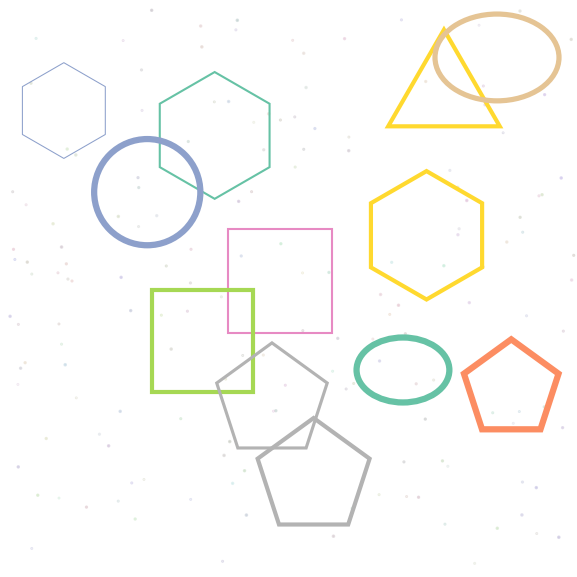[{"shape": "oval", "thickness": 3, "radius": 0.4, "center": [0.698, 0.358]}, {"shape": "hexagon", "thickness": 1, "radius": 0.55, "center": [0.372, 0.765]}, {"shape": "pentagon", "thickness": 3, "radius": 0.43, "center": [0.885, 0.325]}, {"shape": "hexagon", "thickness": 0.5, "radius": 0.41, "center": [0.111, 0.808]}, {"shape": "circle", "thickness": 3, "radius": 0.46, "center": [0.255, 0.666]}, {"shape": "square", "thickness": 1, "radius": 0.45, "center": [0.485, 0.512]}, {"shape": "square", "thickness": 2, "radius": 0.44, "center": [0.35, 0.409]}, {"shape": "hexagon", "thickness": 2, "radius": 0.56, "center": [0.739, 0.592]}, {"shape": "triangle", "thickness": 2, "radius": 0.56, "center": [0.769, 0.836]}, {"shape": "oval", "thickness": 2.5, "radius": 0.54, "center": [0.861, 0.9]}, {"shape": "pentagon", "thickness": 1.5, "radius": 0.5, "center": [0.471, 0.305]}, {"shape": "pentagon", "thickness": 2, "radius": 0.51, "center": [0.543, 0.173]}]